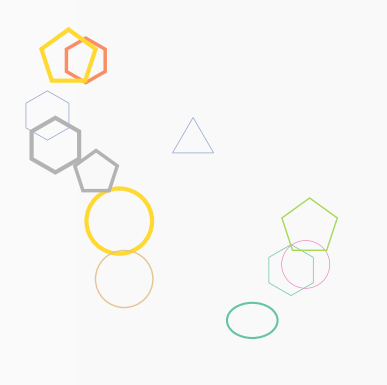[{"shape": "hexagon", "thickness": 0.5, "radius": 0.33, "center": [0.751, 0.298]}, {"shape": "oval", "thickness": 1.5, "radius": 0.33, "center": [0.651, 0.168]}, {"shape": "hexagon", "thickness": 2.5, "radius": 0.29, "center": [0.221, 0.843]}, {"shape": "triangle", "thickness": 0.5, "radius": 0.31, "center": [0.498, 0.634]}, {"shape": "hexagon", "thickness": 0.5, "radius": 0.32, "center": [0.122, 0.7]}, {"shape": "circle", "thickness": 0.5, "radius": 0.31, "center": [0.789, 0.313]}, {"shape": "pentagon", "thickness": 1, "radius": 0.38, "center": [0.799, 0.411]}, {"shape": "pentagon", "thickness": 3, "radius": 0.37, "center": [0.177, 0.85]}, {"shape": "circle", "thickness": 3, "radius": 0.42, "center": [0.308, 0.426]}, {"shape": "circle", "thickness": 1, "radius": 0.37, "center": [0.321, 0.275]}, {"shape": "pentagon", "thickness": 2.5, "radius": 0.29, "center": [0.248, 0.551]}, {"shape": "hexagon", "thickness": 3, "radius": 0.35, "center": [0.143, 0.623]}]